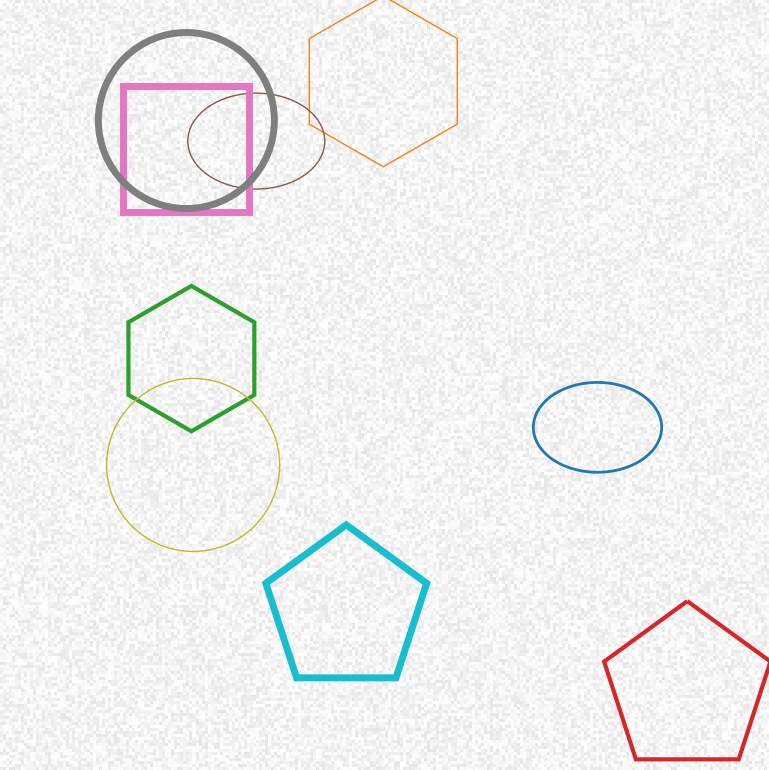[{"shape": "oval", "thickness": 1, "radius": 0.42, "center": [0.776, 0.445]}, {"shape": "hexagon", "thickness": 0.5, "radius": 0.55, "center": [0.498, 0.894]}, {"shape": "hexagon", "thickness": 1.5, "radius": 0.47, "center": [0.249, 0.534]}, {"shape": "pentagon", "thickness": 1.5, "radius": 0.57, "center": [0.893, 0.106]}, {"shape": "oval", "thickness": 0.5, "radius": 0.44, "center": [0.333, 0.817]}, {"shape": "square", "thickness": 2.5, "radius": 0.41, "center": [0.241, 0.807]}, {"shape": "circle", "thickness": 2.5, "radius": 0.57, "center": [0.242, 0.843]}, {"shape": "circle", "thickness": 0.5, "radius": 0.56, "center": [0.251, 0.396]}, {"shape": "pentagon", "thickness": 2.5, "radius": 0.55, "center": [0.45, 0.209]}]